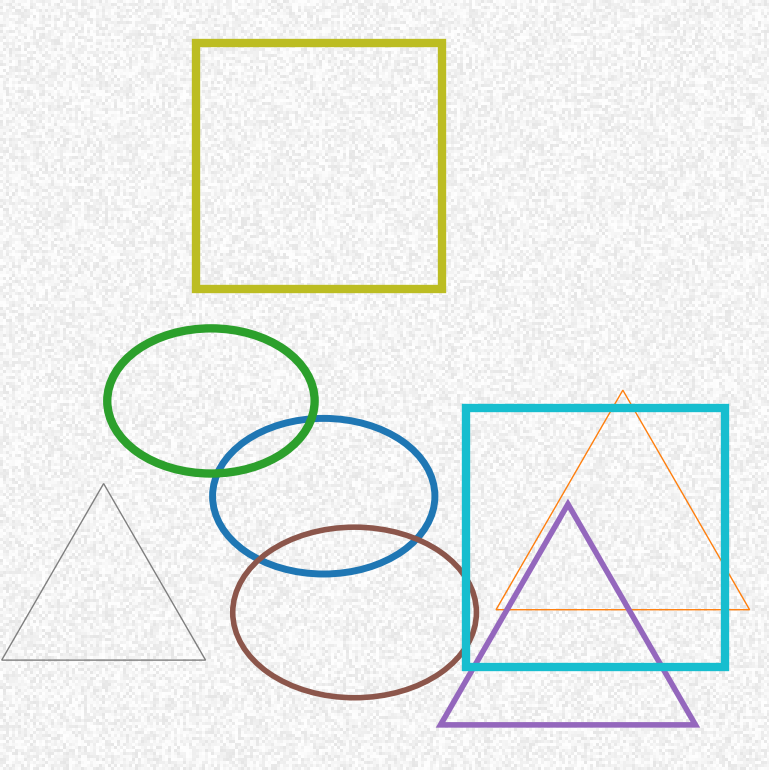[{"shape": "oval", "thickness": 2.5, "radius": 0.72, "center": [0.42, 0.356]}, {"shape": "triangle", "thickness": 0.5, "radius": 0.95, "center": [0.809, 0.303]}, {"shape": "oval", "thickness": 3, "radius": 0.67, "center": [0.274, 0.479]}, {"shape": "triangle", "thickness": 2, "radius": 0.96, "center": [0.738, 0.154]}, {"shape": "oval", "thickness": 2, "radius": 0.79, "center": [0.46, 0.205]}, {"shape": "triangle", "thickness": 0.5, "radius": 0.76, "center": [0.135, 0.219]}, {"shape": "square", "thickness": 3, "radius": 0.8, "center": [0.414, 0.785]}, {"shape": "square", "thickness": 3, "radius": 0.84, "center": [0.774, 0.302]}]